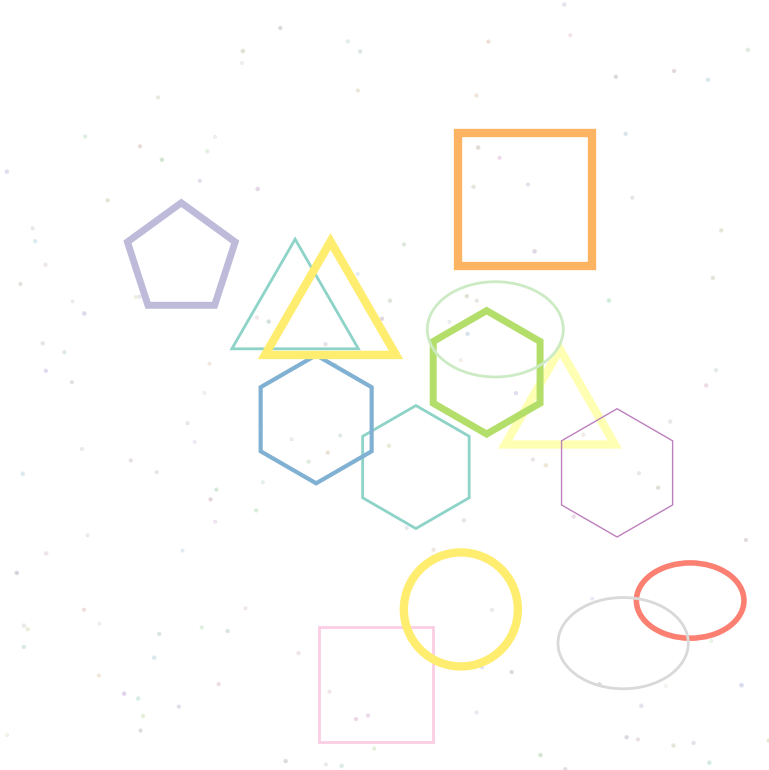[{"shape": "hexagon", "thickness": 1, "radius": 0.4, "center": [0.54, 0.393]}, {"shape": "triangle", "thickness": 1, "radius": 0.47, "center": [0.383, 0.594]}, {"shape": "triangle", "thickness": 3, "radius": 0.41, "center": [0.727, 0.464]}, {"shape": "pentagon", "thickness": 2.5, "radius": 0.37, "center": [0.235, 0.663]}, {"shape": "oval", "thickness": 2, "radius": 0.35, "center": [0.896, 0.22]}, {"shape": "hexagon", "thickness": 1.5, "radius": 0.42, "center": [0.411, 0.456]}, {"shape": "square", "thickness": 3, "radius": 0.43, "center": [0.682, 0.741]}, {"shape": "hexagon", "thickness": 2.5, "radius": 0.4, "center": [0.632, 0.516]}, {"shape": "square", "thickness": 1, "radius": 0.37, "center": [0.488, 0.111]}, {"shape": "oval", "thickness": 1, "radius": 0.42, "center": [0.809, 0.165]}, {"shape": "hexagon", "thickness": 0.5, "radius": 0.42, "center": [0.801, 0.386]}, {"shape": "oval", "thickness": 1, "radius": 0.44, "center": [0.643, 0.572]}, {"shape": "triangle", "thickness": 3, "radius": 0.49, "center": [0.429, 0.588]}, {"shape": "circle", "thickness": 3, "radius": 0.37, "center": [0.599, 0.209]}]